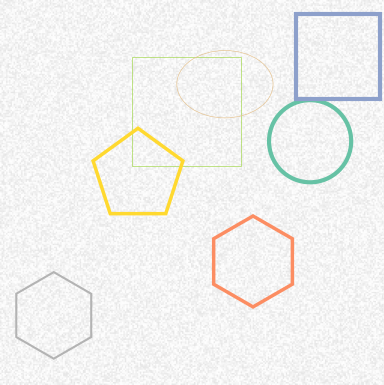[{"shape": "circle", "thickness": 3, "radius": 0.53, "center": [0.805, 0.633]}, {"shape": "hexagon", "thickness": 2.5, "radius": 0.59, "center": [0.657, 0.321]}, {"shape": "square", "thickness": 3, "radius": 0.55, "center": [0.878, 0.854]}, {"shape": "square", "thickness": 0.5, "radius": 0.71, "center": [0.484, 0.711]}, {"shape": "pentagon", "thickness": 2.5, "radius": 0.61, "center": [0.358, 0.544]}, {"shape": "oval", "thickness": 0.5, "radius": 0.63, "center": [0.584, 0.781]}, {"shape": "hexagon", "thickness": 1.5, "radius": 0.56, "center": [0.14, 0.181]}]